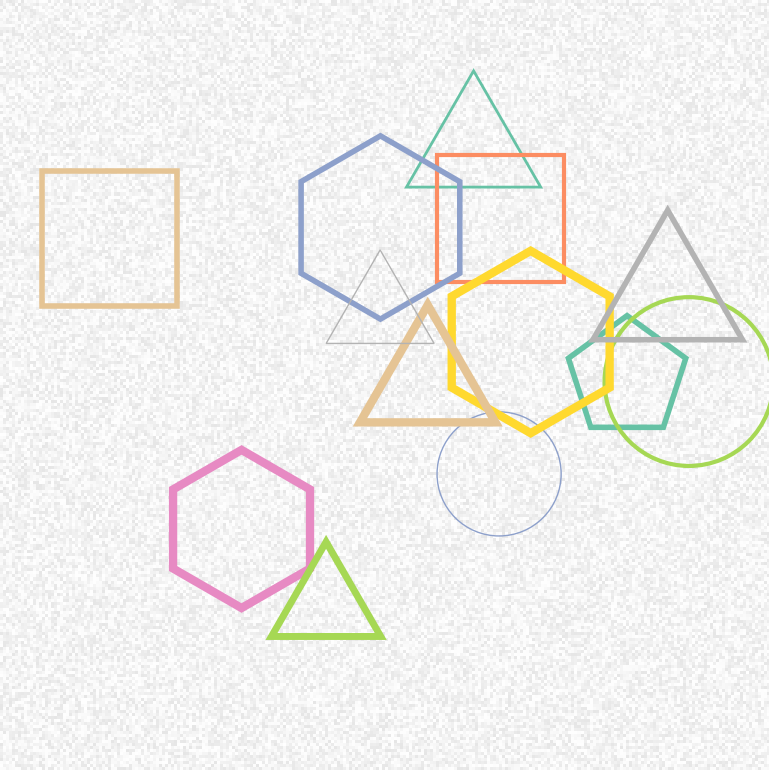[{"shape": "pentagon", "thickness": 2, "radius": 0.4, "center": [0.814, 0.51]}, {"shape": "triangle", "thickness": 1, "radius": 0.5, "center": [0.615, 0.807]}, {"shape": "square", "thickness": 1.5, "radius": 0.41, "center": [0.65, 0.716]}, {"shape": "circle", "thickness": 0.5, "radius": 0.4, "center": [0.648, 0.385]}, {"shape": "hexagon", "thickness": 2, "radius": 0.59, "center": [0.494, 0.705]}, {"shape": "hexagon", "thickness": 3, "radius": 0.51, "center": [0.314, 0.313]}, {"shape": "triangle", "thickness": 2.5, "radius": 0.41, "center": [0.424, 0.214]}, {"shape": "circle", "thickness": 1.5, "radius": 0.55, "center": [0.895, 0.504]}, {"shape": "hexagon", "thickness": 3, "radius": 0.59, "center": [0.689, 0.556]}, {"shape": "triangle", "thickness": 3, "radius": 0.51, "center": [0.555, 0.502]}, {"shape": "square", "thickness": 2, "radius": 0.44, "center": [0.142, 0.691]}, {"shape": "triangle", "thickness": 0.5, "radius": 0.4, "center": [0.494, 0.594]}, {"shape": "triangle", "thickness": 2, "radius": 0.56, "center": [0.867, 0.615]}]